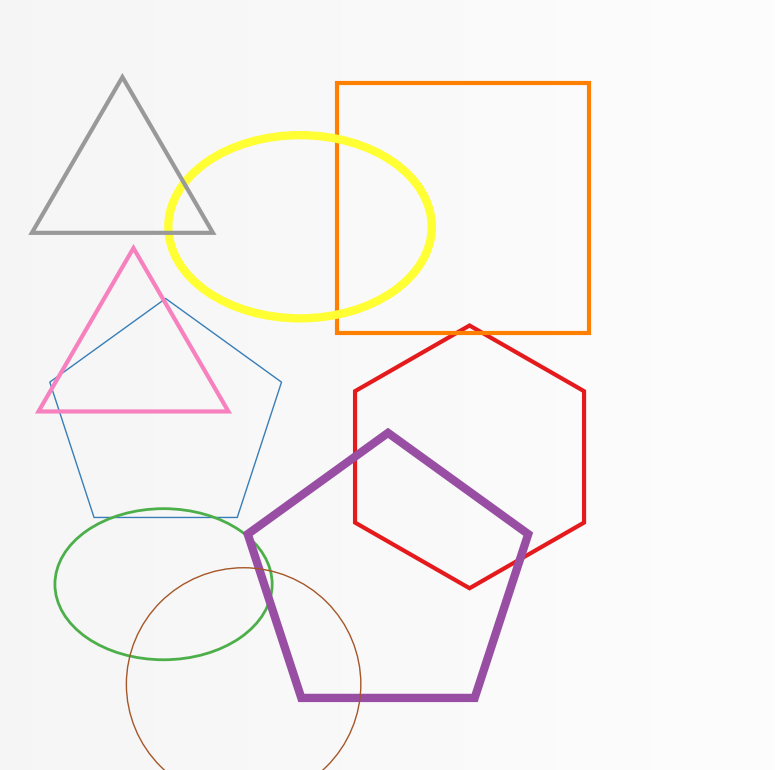[{"shape": "hexagon", "thickness": 1.5, "radius": 0.85, "center": [0.606, 0.407]}, {"shape": "pentagon", "thickness": 0.5, "radius": 0.79, "center": [0.214, 0.455]}, {"shape": "oval", "thickness": 1, "radius": 0.7, "center": [0.211, 0.241]}, {"shape": "pentagon", "thickness": 3, "radius": 0.95, "center": [0.501, 0.248]}, {"shape": "square", "thickness": 1.5, "radius": 0.81, "center": [0.597, 0.729]}, {"shape": "oval", "thickness": 3, "radius": 0.85, "center": [0.387, 0.706]}, {"shape": "circle", "thickness": 0.5, "radius": 0.76, "center": [0.314, 0.111]}, {"shape": "triangle", "thickness": 1.5, "radius": 0.71, "center": [0.172, 0.536]}, {"shape": "triangle", "thickness": 1.5, "radius": 0.67, "center": [0.158, 0.765]}]